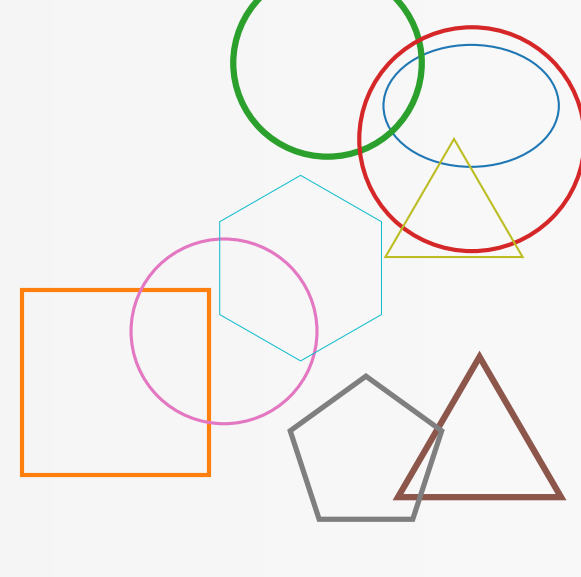[{"shape": "oval", "thickness": 1, "radius": 0.75, "center": [0.811, 0.816]}, {"shape": "square", "thickness": 2, "radius": 0.8, "center": [0.199, 0.337]}, {"shape": "circle", "thickness": 3, "radius": 0.81, "center": [0.563, 0.89]}, {"shape": "circle", "thickness": 2, "radius": 0.97, "center": [0.812, 0.758]}, {"shape": "triangle", "thickness": 3, "radius": 0.81, "center": [0.825, 0.219]}, {"shape": "circle", "thickness": 1.5, "radius": 0.8, "center": [0.385, 0.425]}, {"shape": "pentagon", "thickness": 2.5, "radius": 0.68, "center": [0.63, 0.211]}, {"shape": "triangle", "thickness": 1, "radius": 0.68, "center": [0.781, 0.622]}, {"shape": "hexagon", "thickness": 0.5, "radius": 0.8, "center": [0.517, 0.535]}]